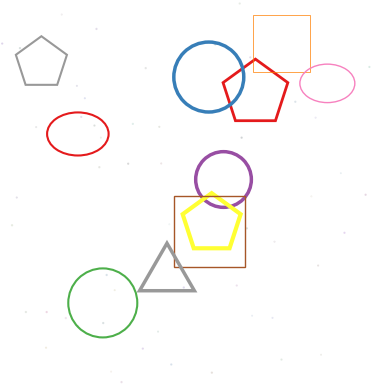[{"shape": "oval", "thickness": 1.5, "radius": 0.4, "center": [0.202, 0.652]}, {"shape": "pentagon", "thickness": 2, "radius": 0.44, "center": [0.663, 0.758]}, {"shape": "circle", "thickness": 2.5, "radius": 0.45, "center": [0.542, 0.8]}, {"shape": "circle", "thickness": 1.5, "radius": 0.45, "center": [0.267, 0.213]}, {"shape": "circle", "thickness": 2.5, "radius": 0.36, "center": [0.581, 0.534]}, {"shape": "square", "thickness": 0.5, "radius": 0.37, "center": [0.731, 0.887]}, {"shape": "pentagon", "thickness": 3, "radius": 0.4, "center": [0.55, 0.419]}, {"shape": "square", "thickness": 1, "radius": 0.46, "center": [0.544, 0.399]}, {"shape": "oval", "thickness": 1, "radius": 0.36, "center": [0.85, 0.783]}, {"shape": "triangle", "thickness": 2.5, "radius": 0.41, "center": [0.434, 0.286]}, {"shape": "pentagon", "thickness": 1.5, "radius": 0.35, "center": [0.108, 0.836]}]